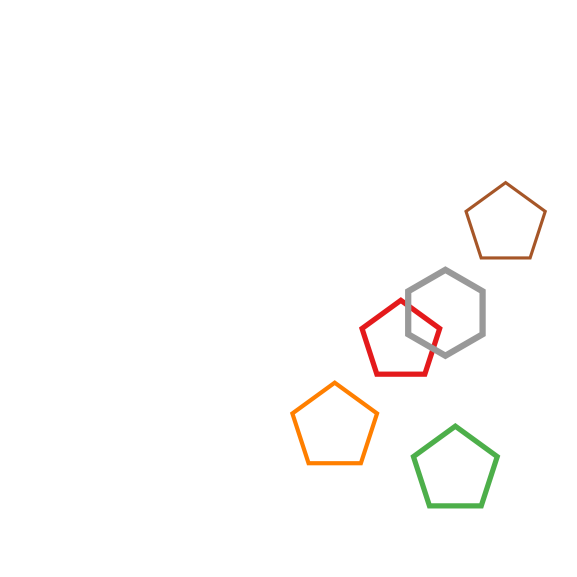[{"shape": "pentagon", "thickness": 2.5, "radius": 0.35, "center": [0.694, 0.408]}, {"shape": "pentagon", "thickness": 2.5, "radius": 0.38, "center": [0.788, 0.185]}, {"shape": "pentagon", "thickness": 2, "radius": 0.39, "center": [0.58, 0.259]}, {"shape": "pentagon", "thickness": 1.5, "radius": 0.36, "center": [0.876, 0.611]}, {"shape": "hexagon", "thickness": 3, "radius": 0.37, "center": [0.771, 0.458]}]